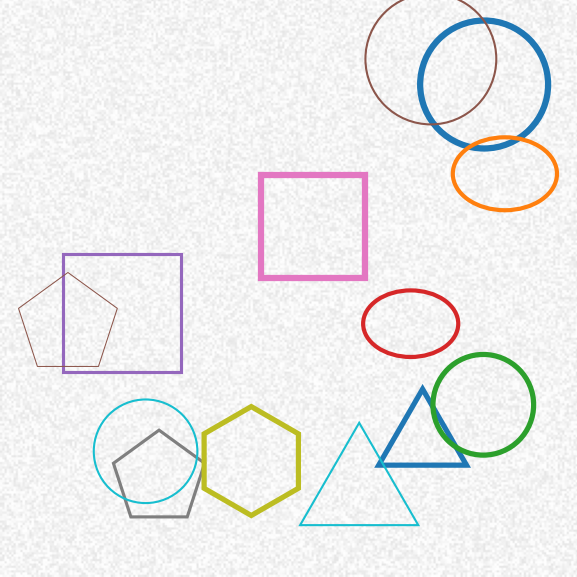[{"shape": "circle", "thickness": 3, "radius": 0.55, "center": [0.838, 0.853]}, {"shape": "triangle", "thickness": 2.5, "radius": 0.44, "center": [0.732, 0.238]}, {"shape": "oval", "thickness": 2, "radius": 0.45, "center": [0.874, 0.698]}, {"shape": "circle", "thickness": 2.5, "radius": 0.44, "center": [0.837, 0.298]}, {"shape": "oval", "thickness": 2, "radius": 0.41, "center": [0.711, 0.439]}, {"shape": "square", "thickness": 1.5, "radius": 0.51, "center": [0.211, 0.458]}, {"shape": "circle", "thickness": 1, "radius": 0.57, "center": [0.746, 0.897]}, {"shape": "pentagon", "thickness": 0.5, "radius": 0.45, "center": [0.118, 0.437]}, {"shape": "square", "thickness": 3, "radius": 0.45, "center": [0.542, 0.606]}, {"shape": "pentagon", "thickness": 1.5, "radius": 0.42, "center": [0.275, 0.171]}, {"shape": "hexagon", "thickness": 2.5, "radius": 0.47, "center": [0.435, 0.201]}, {"shape": "circle", "thickness": 1, "radius": 0.45, "center": [0.252, 0.218]}, {"shape": "triangle", "thickness": 1, "radius": 0.59, "center": [0.622, 0.149]}]